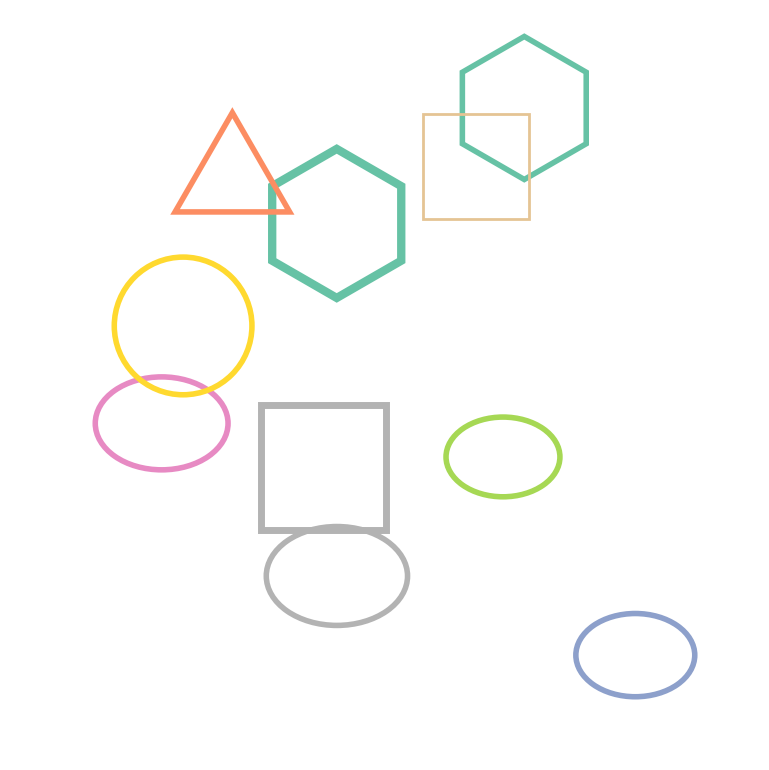[{"shape": "hexagon", "thickness": 2, "radius": 0.46, "center": [0.681, 0.86]}, {"shape": "hexagon", "thickness": 3, "radius": 0.48, "center": [0.437, 0.71]}, {"shape": "triangle", "thickness": 2, "radius": 0.43, "center": [0.302, 0.768]}, {"shape": "oval", "thickness": 2, "radius": 0.39, "center": [0.825, 0.149]}, {"shape": "oval", "thickness": 2, "radius": 0.43, "center": [0.21, 0.45]}, {"shape": "oval", "thickness": 2, "radius": 0.37, "center": [0.653, 0.407]}, {"shape": "circle", "thickness": 2, "radius": 0.45, "center": [0.238, 0.577]}, {"shape": "square", "thickness": 1, "radius": 0.34, "center": [0.618, 0.783]}, {"shape": "oval", "thickness": 2, "radius": 0.46, "center": [0.438, 0.252]}, {"shape": "square", "thickness": 2.5, "radius": 0.41, "center": [0.42, 0.393]}]